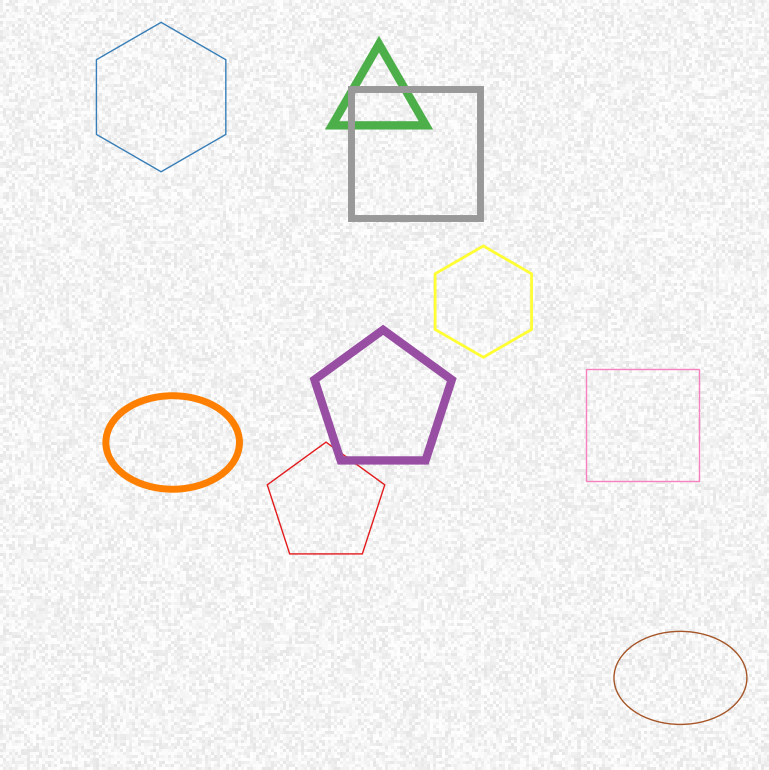[{"shape": "pentagon", "thickness": 0.5, "radius": 0.4, "center": [0.423, 0.346]}, {"shape": "hexagon", "thickness": 0.5, "radius": 0.49, "center": [0.209, 0.874]}, {"shape": "triangle", "thickness": 3, "radius": 0.35, "center": [0.492, 0.872]}, {"shape": "pentagon", "thickness": 3, "radius": 0.47, "center": [0.498, 0.478]}, {"shape": "oval", "thickness": 2.5, "radius": 0.43, "center": [0.224, 0.425]}, {"shape": "hexagon", "thickness": 1, "radius": 0.36, "center": [0.628, 0.608]}, {"shape": "oval", "thickness": 0.5, "radius": 0.43, "center": [0.884, 0.12]}, {"shape": "square", "thickness": 0.5, "radius": 0.36, "center": [0.834, 0.448]}, {"shape": "square", "thickness": 2.5, "radius": 0.42, "center": [0.54, 0.801]}]